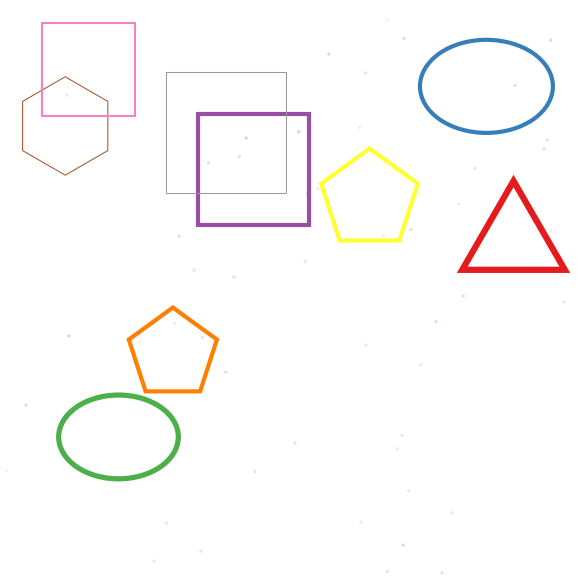[{"shape": "triangle", "thickness": 3, "radius": 0.51, "center": [0.889, 0.583]}, {"shape": "oval", "thickness": 2, "radius": 0.58, "center": [0.842, 0.85]}, {"shape": "oval", "thickness": 2.5, "radius": 0.52, "center": [0.205, 0.243]}, {"shape": "square", "thickness": 2, "radius": 0.48, "center": [0.439, 0.705]}, {"shape": "pentagon", "thickness": 2, "radius": 0.4, "center": [0.299, 0.386]}, {"shape": "pentagon", "thickness": 2, "radius": 0.44, "center": [0.64, 0.654]}, {"shape": "hexagon", "thickness": 0.5, "radius": 0.43, "center": [0.113, 0.781]}, {"shape": "square", "thickness": 1, "radius": 0.4, "center": [0.154, 0.879]}, {"shape": "square", "thickness": 0.5, "radius": 0.52, "center": [0.391, 0.77]}]